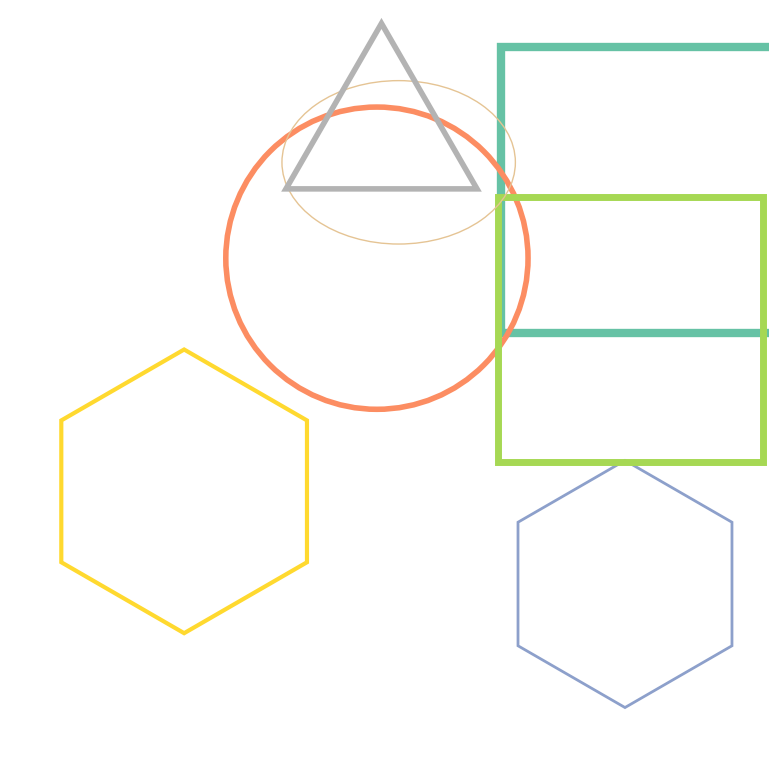[{"shape": "square", "thickness": 3, "radius": 0.93, "center": [0.836, 0.753]}, {"shape": "circle", "thickness": 2, "radius": 0.98, "center": [0.49, 0.665]}, {"shape": "hexagon", "thickness": 1, "radius": 0.8, "center": [0.812, 0.242]}, {"shape": "square", "thickness": 2.5, "radius": 0.86, "center": [0.819, 0.572]}, {"shape": "hexagon", "thickness": 1.5, "radius": 0.92, "center": [0.239, 0.362]}, {"shape": "oval", "thickness": 0.5, "radius": 0.76, "center": [0.518, 0.789]}, {"shape": "triangle", "thickness": 2, "radius": 0.72, "center": [0.495, 0.826]}]